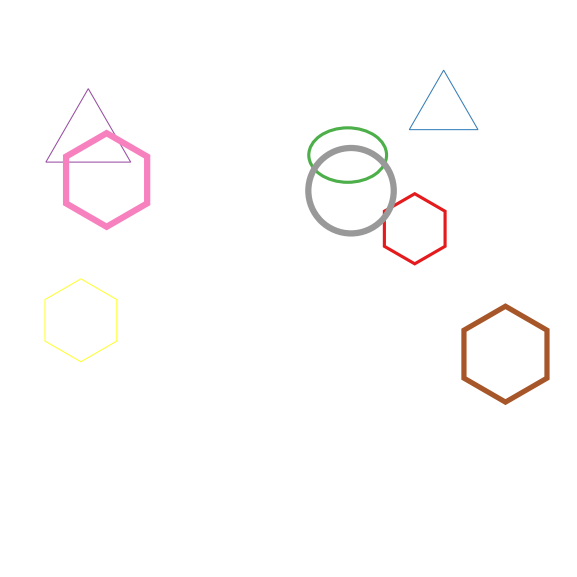[{"shape": "hexagon", "thickness": 1.5, "radius": 0.3, "center": [0.718, 0.603]}, {"shape": "triangle", "thickness": 0.5, "radius": 0.34, "center": [0.768, 0.809]}, {"shape": "oval", "thickness": 1.5, "radius": 0.34, "center": [0.602, 0.731]}, {"shape": "triangle", "thickness": 0.5, "radius": 0.42, "center": [0.153, 0.761]}, {"shape": "hexagon", "thickness": 0.5, "radius": 0.36, "center": [0.14, 0.444]}, {"shape": "hexagon", "thickness": 2.5, "radius": 0.42, "center": [0.875, 0.386]}, {"shape": "hexagon", "thickness": 3, "radius": 0.41, "center": [0.185, 0.687]}, {"shape": "circle", "thickness": 3, "radius": 0.37, "center": [0.608, 0.669]}]